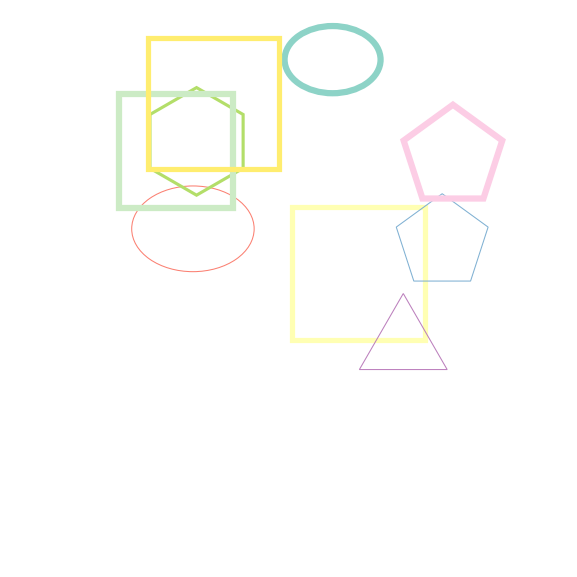[{"shape": "oval", "thickness": 3, "radius": 0.42, "center": [0.576, 0.896]}, {"shape": "square", "thickness": 2.5, "radius": 0.58, "center": [0.62, 0.526]}, {"shape": "oval", "thickness": 0.5, "radius": 0.53, "center": [0.334, 0.603]}, {"shape": "pentagon", "thickness": 0.5, "radius": 0.42, "center": [0.766, 0.58]}, {"shape": "hexagon", "thickness": 1.5, "radius": 0.47, "center": [0.34, 0.754]}, {"shape": "pentagon", "thickness": 3, "radius": 0.45, "center": [0.784, 0.728]}, {"shape": "triangle", "thickness": 0.5, "radius": 0.44, "center": [0.698, 0.403]}, {"shape": "square", "thickness": 3, "radius": 0.49, "center": [0.305, 0.737]}, {"shape": "square", "thickness": 2.5, "radius": 0.57, "center": [0.369, 0.82]}]